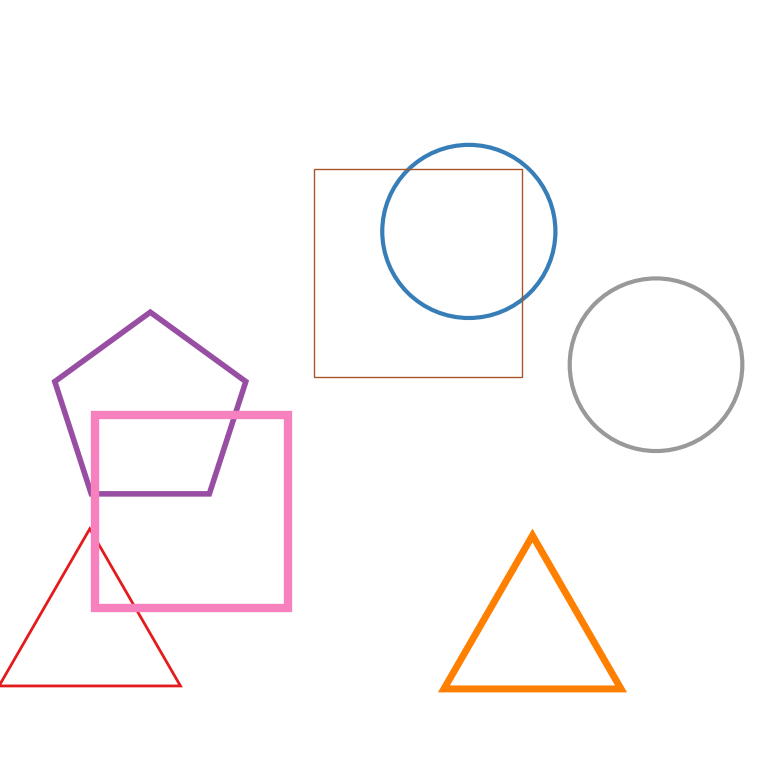[{"shape": "triangle", "thickness": 1, "radius": 0.68, "center": [0.117, 0.177]}, {"shape": "circle", "thickness": 1.5, "radius": 0.56, "center": [0.609, 0.699]}, {"shape": "pentagon", "thickness": 2, "radius": 0.65, "center": [0.195, 0.464]}, {"shape": "triangle", "thickness": 2.5, "radius": 0.66, "center": [0.692, 0.172]}, {"shape": "square", "thickness": 0.5, "radius": 0.68, "center": [0.543, 0.646]}, {"shape": "square", "thickness": 3, "radius": 0.63, "center": [0.249, 0.335]}, {"shape": "circle", "thickness": 1.5, "radius": 0.56, "center": [0.852, 0.526]}]